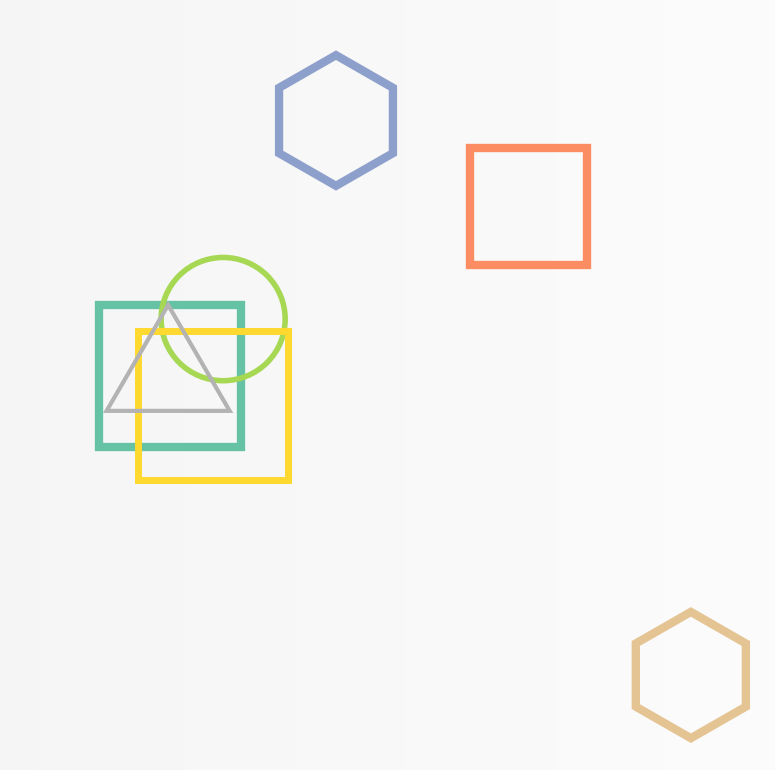[{"shape": "square", "thickness": 3, "radius": 0.46, "center": [0.219, 0.512]}, {"shape": "square", "thickness": 3, "radius": 0.38, "center": [0.682, 0.732]}, {"shape": "hexagon", "thickness": 3, "radius": 0.42, "center": [0.434, 0.844]}, {"shape": "circle", "thickness": 2, "radius": 0.4, "center": [0.288, 0.586]}, {"shape": "square", "thickness": 2.5, "radius": 0.49, "center": [0.275, 0.473]}, {"shape": "hexagon", "thickness": 3, "radius": 0.41, "center": [0.891, 0.123]}, {"shape": "triangle", "thickness": 1.5, "radius": 0.46, "center": [0.217, 0.512]}]